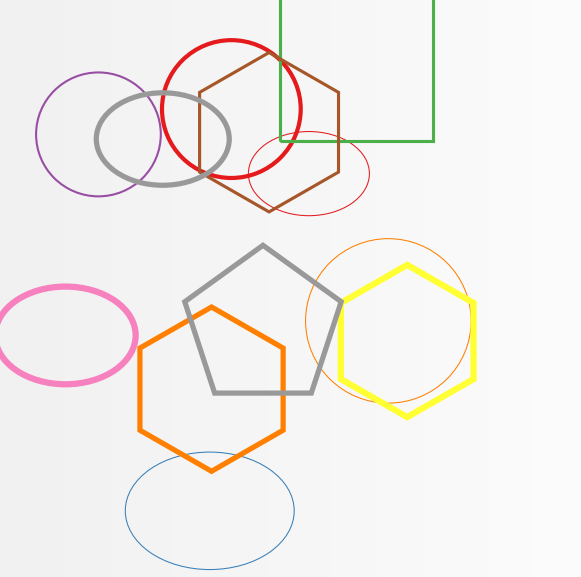[{"shape": "oval", "thickness": 0.5, "radius": 0.52, "center": [0.531, 0.699]}, {"shape": "circle", "thickness": 2, "radius": 0.6, "center": [0.398, 0.81]}, {"shape": "oval", "thickness": 0.5, "radius": 0.73, "center": [0.361, 0.115]}, {"shape": "square", "thickness": 1.5, "radius": 0.66, "center": [0.613, 0.886]}, {"shape": "circle", "thickness": 1, "radius": 0.54, "center": [0.169, 0.766]}, {"shape": "circle", "thickness": 0.5, "radius": 0.71, "center": [0.668, 0.443]}, {"shape": "hexagon", "thickness": 2.5, "radius": 0.71, "center": [0.364, 0.325]}, {"shape": "hexagon", "thickness": 3, "radius": 0.66, "center": [0.701, 0.409]}, {"shape": "hexagon", "thickness": 1.5, "radius": 0.69, "center": [0.463, 0.77]}, {"shape": "oval", "thickness": 3, "radius": 0.6, "center": [0.113, 0.418]}, {"shape": "oval", "thickness": 2.5, "radius": 0.57, "center": [0.28, 0.758]}, {"shape": "pentagon", "thickness": 2.5, "radius": 0.71, "center": [0.452, 0.433]}]